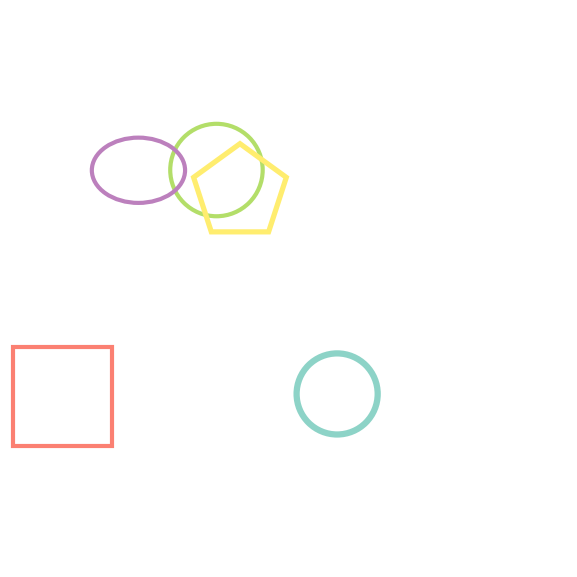[{"shape": "circle", "thickness": 3, "radius": 0.35, "center": [0.584, 0.317]}, {"shape": "square", "thickness": 2, "radius": 0.43, "center": [0.108, 0.312]}, {"shape": "circle", "thickness": 2, "radius": 0.4, "center": [0.375, 0.705]}, {"shape": "oval", "thickness": 2, "radius": 0.4, "center": [0.24, 0.704]}, {"shape": "pentagon", "thickness": 2.5, "radius": 0.42, "center": [0.416, 0.666]}]